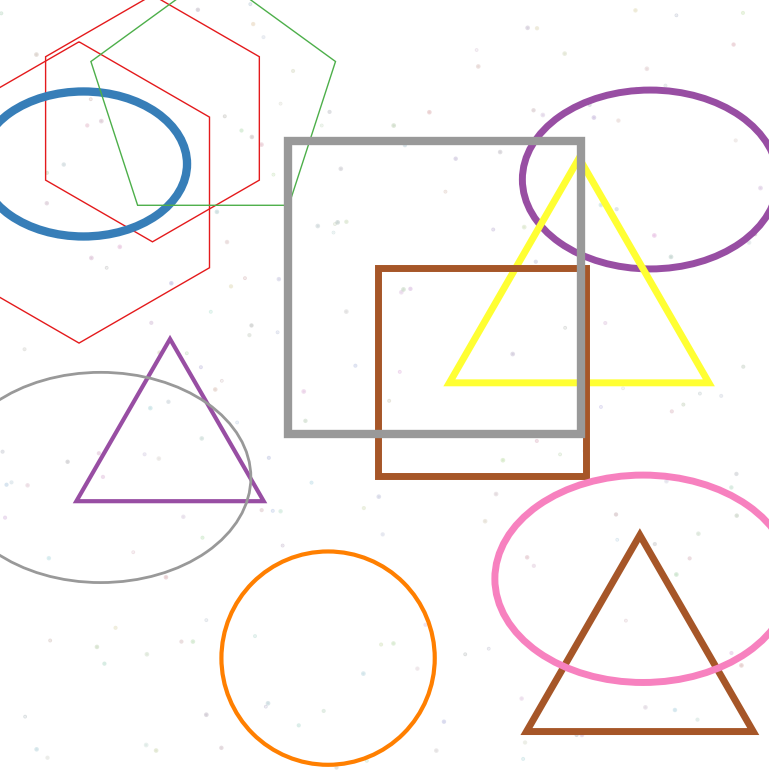[{"shape": "hexagon", "thickness": 0.5, "radius": 0.98, "center": [0.103, 0.75]}, {"shape": "hexagon", "thickness": 0.5, "radius": 0.8, "center": [0.198, 0.846]}, {"shape": "oval", "thickness": 3, "radius": 0.67, "center": [0.108, 0.787]}, {"shape": "pentagon", "thickness": 0.5, "radius": 0.84, "center": [0.277, 0.869]}, {"shape": "oval", "thickness": 2.5, "radius": 0.83, "center": [0.844, 0.767]}, {"shape": "triangle", "thickness": 1.5, "radius": 0.7, "center": [0.221, 0.419]}, {"shape": "circle", "thickness": 1.5, "radius": 0.69, "center": [0.426, 0.145]}, {"shape": "triangle", "thickness": 2.5, "radius": 0.97, "center": [0.752, 0.6]}, {"shape": "square", "thickness": 2.5, "radius": 0.67, "center": [0.626, 0.517]}, {"shape": "triangle", "thickness": 2.5, "radius": 0.85, "center": [0.831, 0.135]}, {"shape": "oval", "thickness": 2.5, "radius": 0.96, "center": [0.835, 0.248]}, {"shape": "oval", "thickness": 1, "radius": 0.98, "center": [0.131, 0.38]}, {"shape": "square", "thickness": 3, "radius": 0.95, "center": [0.564, 0.627]}]